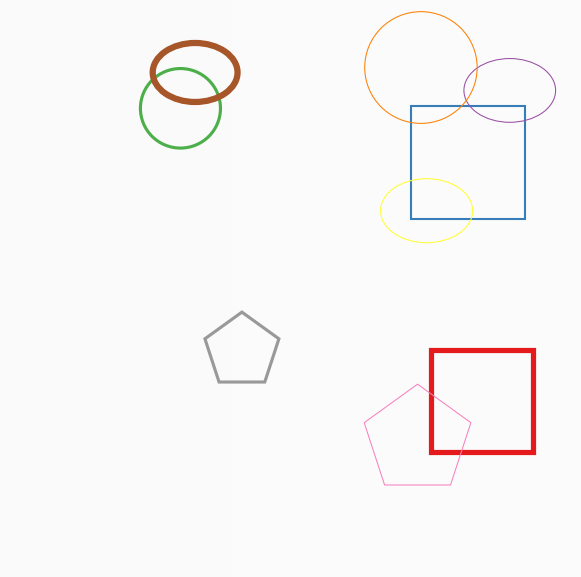[{"shape": "square", "thickness": 2.5, "radius": 0.44, "center": [0.83, 0.305]}, {"shape": "square", "thickness": 1, "radius": 0.49, "center": [0.805, 0.718]}, {"shape": "circle", "thickness": 1.5, "radius": 0.34, "center": [0.31, 0.812]}, {"shape": "oval", "thickness": 0.5, "radius": 0.39, "center": [0.877, 0.843]}, {"shape": "circle", "thickness": 0.5, "radius": 0.48, "center": [0.724, 0.882]}, {"shape": "oval", "thickness": 0.5, "radius": 0.4, "center": [0.734, 0.634]}, {"shape": "oval", "thickness": 3, "radius": 0.36, "center": [0.336, 0.874]}, {"shape": "pentagon", "thickness": 0.5, "radius": 0.48, "center": [0.718, 0.237]}, {"shape": "pentagon", "thickness": 1.5, "radius": 0.33, "center": [0.416, 0.392]}]